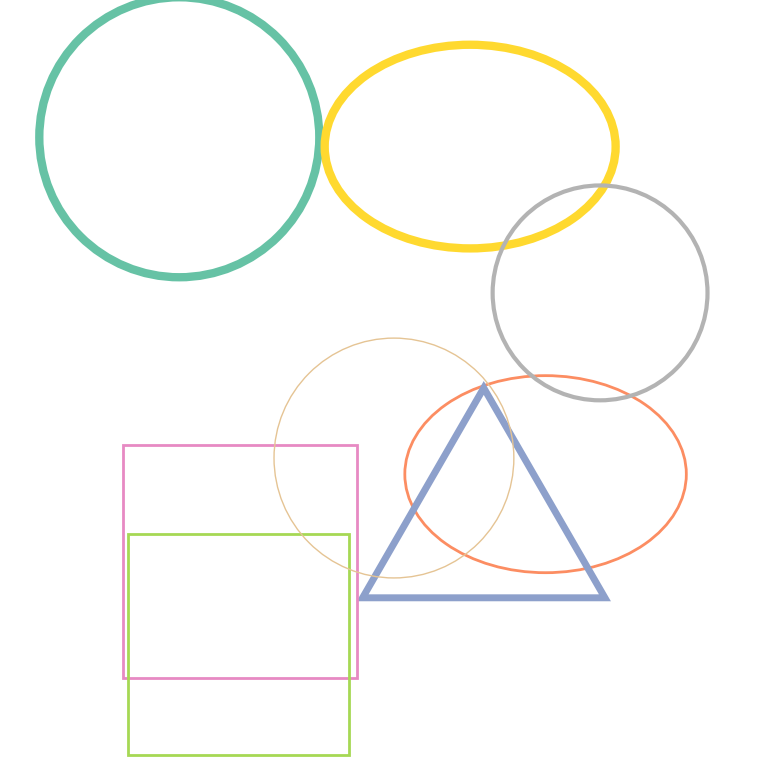[{"shape": "circle", "thickness": 3, "radius": 0.91, "center": [0.233, 0.822]}, {"shape": "oval", "thickness": 1, "radius": 0.91, "center": [0.709, 0.384]}, {"shape": "triangle", "thickness": 2.5, "radius": 0.91, "center": [0.628, 0.314]}, {"shape": "square", "thickness": 1, "radius": 0.76, "center": [0.312, 0.271]}, {"shape": "square", "thickness": 1, "radius": 0.72, "center": [0.31, 0.163]}, {"shape": "oval", "thickness": 3, "radius": 0.94, "center": [0.611, 0.81]}, {"shape": "circle", "thickness": 0.5, "radius": 0.78, "center": [0.512, 0.405]}, {"shape": "circle", "thickness": 1.5, "radius": 0.7, "center": [0.779, 0.62]}]